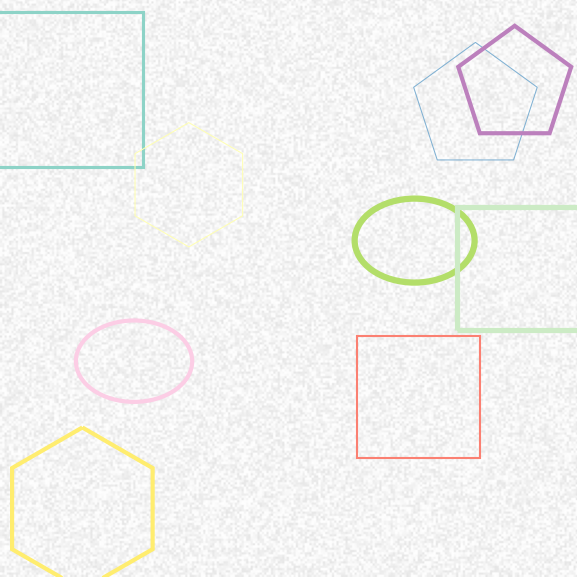[{"shape": "square", "thickness": 1.5, "radius": 0.67, "center": [0.113, 0.845]}, {"shape": "hexagon", "thickness": 0.5, "radius": 0.54, "center": [0.327, 0.679]}, {"shape": "square", "thickness": 1, "radius": 0.53, "center": [0.725, 0.311]}, {"shape": "pentagon", "thickness": 0.5, "radius": 0.56, "center": [0.823, 0.813]}, {"shape": "oval", "thickness": 3, "radius": 0.52, "center": [0.718, 0.583]}, {"shape": "oval", "thickness": 2, "radius": 0.5, "center": [0.232, 0.374]}, {"shape": "pentagon", "thickness": 2, "radius": 0.51, "center": [0.891, 0.852]}, {"shape": "square", "thickness": 2.5, "radius": 0.53, "center": [0.898, 0.534]}, {"shape": "hexagon", "thickness": 2, "radius": 0.7, "center": [0.143, 0.118]}]